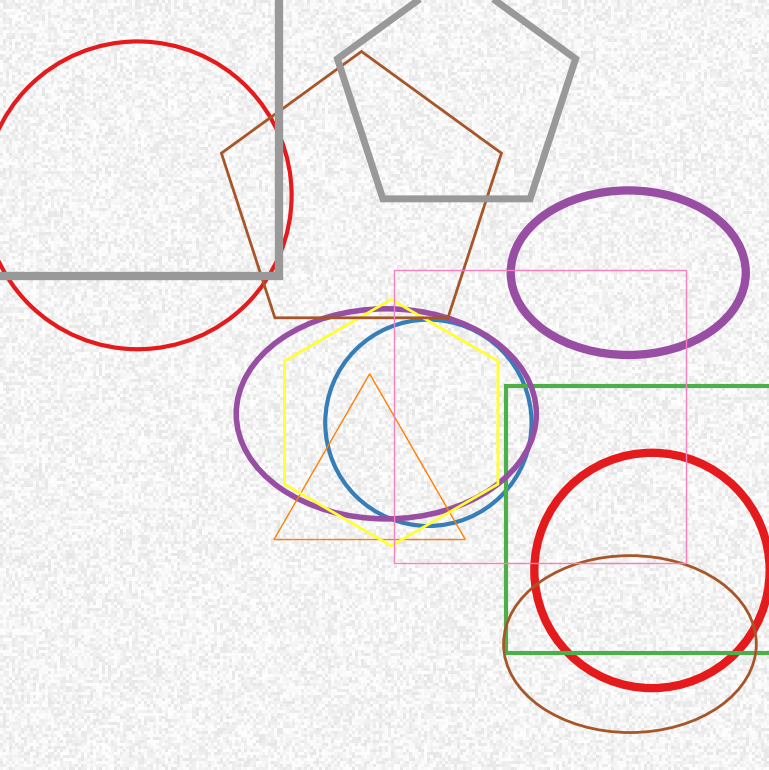[{"shape": "circle", "thickness": 1.5, "radius": 1.0, "center": [0.179, 0.746]}, {"shape": "circle", "thickness": 3, "radius": 0.76, "center": [0.847, 0.259]}, {"shape": "circle", "thickness": 1.5, "radius": 0.67, "center": [0.556, 0.451]}, {"shape": "square", "thickness": 1.5, "radius": 0.87, "center": [0.831, 0.326]}, {"shape": "oval", "thickness": 2, "radius": 0.97, "center": [0.502, 0.463]}, {"shape": "oval", "thickness": 3, "radius": 0.76, "center": [0.816, 0.646]}, {"shape": "triangle", "thickness": 0.5, "radius": 0.72, "center": [0.48, 0.371]}, {"shape": "hexagon", "thickness": 1, "radius": 0.8, "center": [0.508, 0.451]}, {"shape": "pentagon", "thickness": 1, "radius": 0.96, "center": [0.469, 0.742]}, {"shape": "oval", "thickness": 1, "radius": 0.82, "center": [0.818, 0.164]}, {"shape": "square", "thickness": 0.5, "radius": 0.95, "center": [0.702, 0.459]}, {"shape": "square", "thickness": 3, "radius": 0.93, "center": [0.177, 0.828]}, {"shape": "pentagon", "thickness": 2.5, "radius": 0.81, "center": [0.593, 0.873]}]